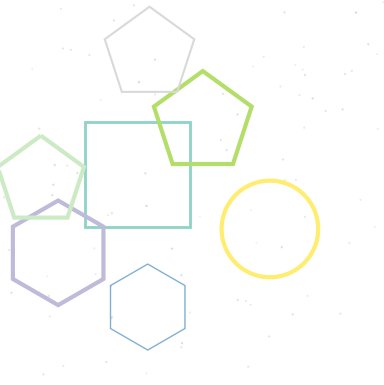[{"shape": "square", "thickness": 2, "radius": 0.69, "center": [0.357, 0.546]}, {"shape": "hexagon", "thickness": 3, "radius": 0.68, "center": [0.151, 0.343]}, {"shape": "hexagon", "thickness": 1, "radius": 0.56, "center": [0.384, 0.202]}, {"shape": "pentagon", "thickness": 3, "radius": 0.67, "center": [0.527, 0.682]}, {"shape": "pentagon", "thickness": 1.5, "radius": 0.61, "center": [0.388, 0.86]}, {"shape": "pentagon", "thickness": 3, "radius": 0.59, "center": [0.106, 0.53]}, {"shape": "circle", "thickness": 3, "radius": 0.63, "center": [0.701, 0.405]}]